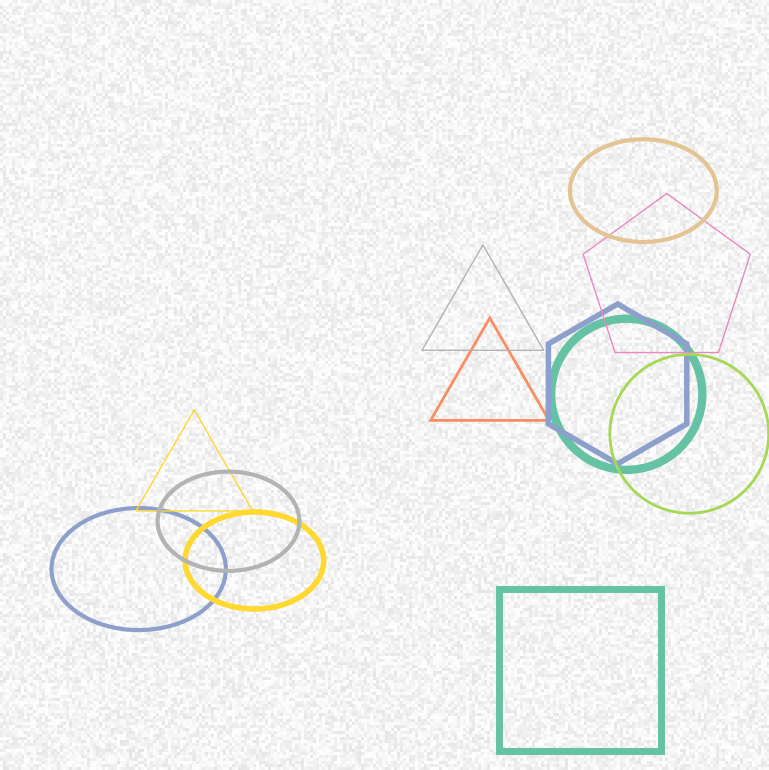[{"shape": "square", "thickness": 2.5, "radius": 0.53, "center": [0.754, 0.13]}, {"shape": "circle", "thickness": 3, "radius": 0.49, "center": [0.814, 0.488]}, {"shape": "triangle", "thickness": 1, "radius": 0.44, "center": [0.636, 0.498]}, {"shape": "oval", "thickness": 1.5, "radius": 0.57, "center": [0.18, 0.261]}, {"shape": "hexagon", "thickness": 2, "radius": 0.52, "center": [0.802, 0.501]}, {"shape": "pentagon", "thickness": 0.5, "radius": 0.57, "center": [0.866, 0.634]}, {"shape": "circle", "thickness": 1, "radius": 0.52, "center": [0.895, 0.437]}, {"shape": "oval", "thickness": 2, "radius": 0.45, "center": [0.33, 0.272]}, {"shape": "triangle", "thickness": 0.5, "radius": 0.44, "center": [0.252, 0.38]}, {"shape": "oval", "thickness": 1.5, "radius": 0.48, "center": [0.836, 0.752]}, {"shape": "oval", "thickness": 1.5, "radius": 0.46, "center": [0.297, 0.323]}, {"shape": "triangle", "thickness": 0.5, "radius": 0.46, "center": [0.627, 0.591]}]